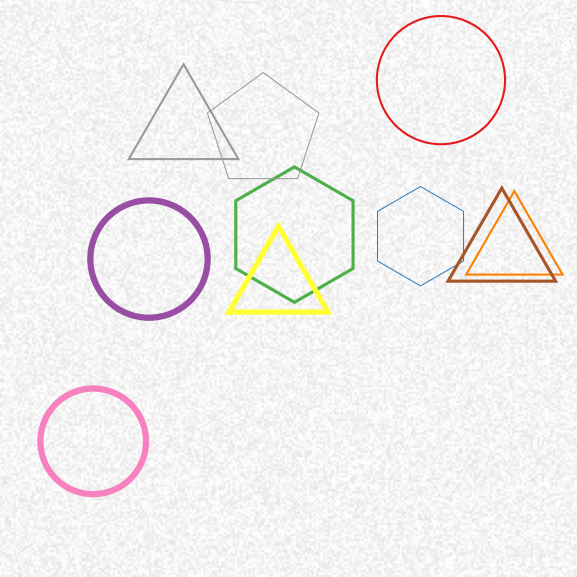[{"shape": "circle", "thickness": 1, "radius": 0.56, "center": [0.764, 0.86]}, {"shape": "hexagon", "thickness": 0.5, "radius": 0.43, "center": [0.728, 0.59]}, {"shape": "hexagon", "thickness": 1.5, "radius": 0.59, "center": [0.51, 0.593]}, {"shape": "circle", "thickness": 3, "radius": 0.51, "center": [0.258, 0.551]}, {"shape": "triangle", "thickness": 1, "radius": 0.48, "center": [0.891, 0.572]}, {"shape": "triangle", "thickness": 2.5, "radius": 0.5, "center": [0.482, 0.508]}, {"shape": "triangle", "thickness": 1.5, "radius": 0.54, "center": [0.869, 0.566]}, {"shape": "circle", "thickness": 3, "radius": 0.46, "center": [0.161, 0.235]}, {"shape": "triangle", "thickness": 1, "radius": 0.55, "center": [0.318, 0.778]}, {"shape": "pentagon", "thickness": 0.5, "radius": 0.51, "center": [0.456, 0.772]}]